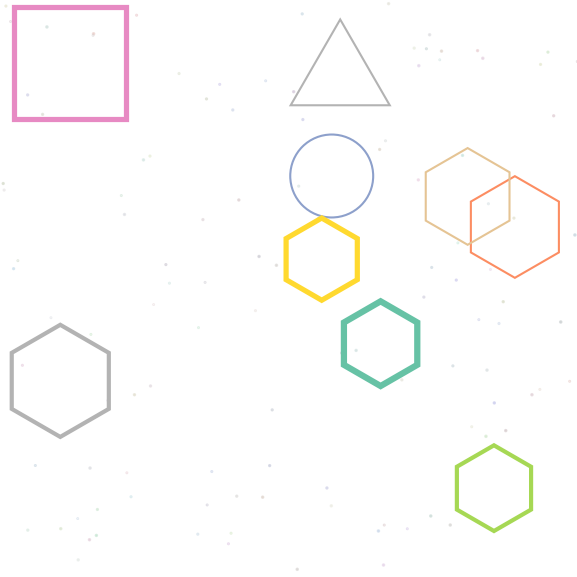[{"shape": "hexagon", "thickness": 3, "radius": 0.37, "center": [0.659, 0.404]}, {"shape": "hexagon", "thickness": 1, "radius": 0.44, "center": [0.892, 0.606]}, {"shape": "circle", "thickness": 1, "radius": 0.36, "center": [0.574, 0.694]}, {"shape": "square", "thickness": 2.5, "radius": 0.49, "center": [0.121, 0.89]}, {"shape": "hexagon", "thickness": 2, "radius": 0.37, "center": [0.855, 0.154]}, {"shape": "hexagon", "thickness": 2.5, "radius": 0.36, "center": [0.557, 0.55]}, {"shape": "hexagon", "thickness": 1, "radius": 0.42, "center": [0.81, 0.659]}, {"shape": "triangle", "thickness": 1, "radius": 0.5, "center": [0.589, 0.866]}, {"shape": "hexagon", "thickness": 2, "radius": 0.49, "center": [0.104, 0.34]}]